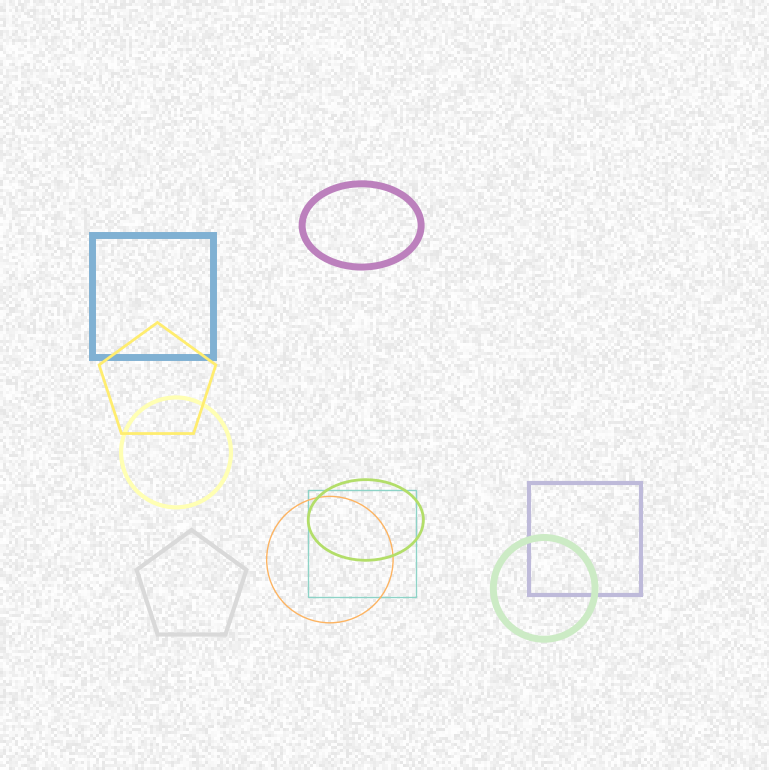[{"shape": "square", "thickness": 0.5, "radius": 0.35, "center": [0.47, 0.294]}, {"shape": "circle", "thickness": 1.5, "radius": 0.36, "center": [0.229, 0.412]}, {"shape": "square", "thickness": 1.5, "radius": 0.36, "center": [0.76, 0.3]}, {"shape": "square", "thickness": 2.5, "radius": 0.39, "center": [0.198, 0.616]}, {"shape": "circle", "thickness": 0.5, "radius": 0.41, "center": [0.428, 0.273]}, {"shape": "oval", "thickness": 1, "radius": 0.37, "center": [0.475, 0.325]}, {"shape": "pentagon", "thickness": 1.5, "radius": 0.38, "center": [0.249, 0.237]}, {"shape": "oval", "thickness": 2.5, "radius": 0.39, "center": [0.47, 0.707]}, {"shape": "circle", "thickness": 2.5, "radius": 0.33, "center": [0.707, 0.236]}, {"shape": "pentagon", "thickness": 1, "radius": 0.4, "center": [0.205, 0.501]}]